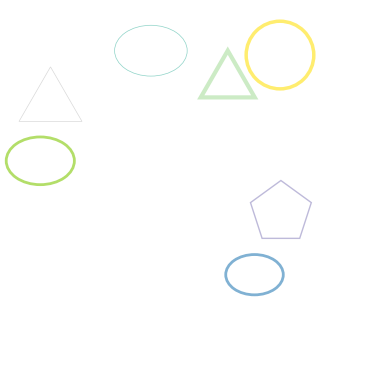[{"shape": "oval", "thickness": 0.5, "radius": 0.47, "center": [0.392, 0.868]}, {"shape": "pentagon", "thickness": 1, "radius": 0.42, "center": [0.73, 0.448]}, {"shape": "oval", "thickness": 2, "radius": 0.37, "center": [0.661, 0.286]}, {"shape": "oval", "thickness": 2, "radius": 0.44, "center": [0.105, 0.582]}, {"shape": "triangle", "thickness": 0.5, "radius": 0.47, "center": [0.131, 0.732]}, {"shape": "triangle", "thickness": 3, "radius": 0.4, "center": [0.592, 0.788]}, {"shape": "circle", "thickness": 2.5, "radius": 0.44, "center": [0.727, 0.857]}]